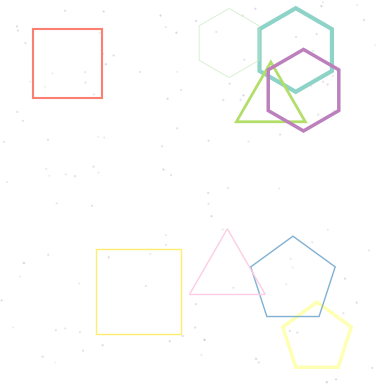[{"shape": "hexagon", "thickness": 3, "radius": 0.54, "center": [0.768, 0.87]}, {"shape": "pentagon", "thickness": 2.5, "radius": 0.47, "center": [0.823, 0.122]}, {"shape": "square", "thickness": 1.5, "radius": 0.45, "center": [0.175, 0.836]}, {"shape": "pentagon", "thickness": 1, "radius": 0.58, "center": [0.761, 0.271]}, {"shape": "triangle", "thickness": 2, "radius": 0.52, "center": [0.703, 0.735]}, {"shape": "triangle", "thickness": 1, "radius": 0.57, "center": [0.591, 0.292]}, {"shape": "hexagon", "thickness": 2.5, "radius": 0.53, "center": [0.788, 0.766]}, {"shape": "hexagon", "thickness": 0.5, "radius": 0.45, "center": [0.595, 0.888]}, {"shape": "square", "thickness": 1, "radius": 0.56, "center": [0.359, 0.243]}]